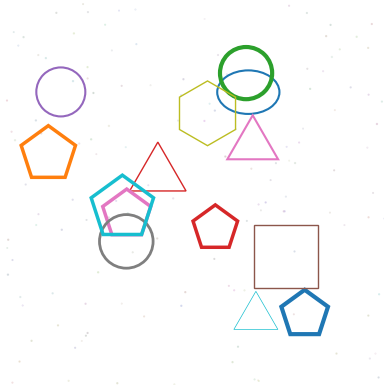[{"shape": "pentagon", "thickness": 3, "radius": 0.32, "center": [0.791, 0.184]}, {"shape": "oval", "thickness": 1.5, "radius": 0.4, "center": [0.645, 0.761]}, {"shape": "pentagon", "thickness": 2.5, "radius": 0.37, "center": [0.126, 0.599]}, {"shape": "circle", "thickness": 3, "radius": 0.34, "center": [0.639, 0.81]}, {"shape": "pentagon", "thickness": 2.5, "radius": 0.3, "center": [0.559, 0.407]}, {"shape": "triangle", "thickness": 1, "radius": 0.42, "center": [0.41, 0.546]}, {"shape": "circle", "thickness": 1.5, "radius": 0.32, "center": [0.158, 0.761]}, {"shape": "square", "thickness": 1, "radius": 0.41, "center": [0.742, 0.333]}, {"shape": "triangle", "thickness": 1.5, "radius": 0.38, "center": [0.656, 0.624]}, {"shape": "pentagon", "thickness": 2.5, "radius": 0.33, "center": [0.329, 0.443]}, {"shape": "circle", "thickness": 2, "radius": 0.35, "center": [0.328, 0.373]}, {"shape": "hexagon", "thickness": 1, "radius": 0.42, "center": [0.539, 0.706]}, {"shape": "pentagon", "thickness": 2.5, "radius": 0.43, "center": [0.318, 0.46]}, {"shape": "triangle", "thickness": 0.5, "radius": 0.33, "center": [0.665, 0.177]}]